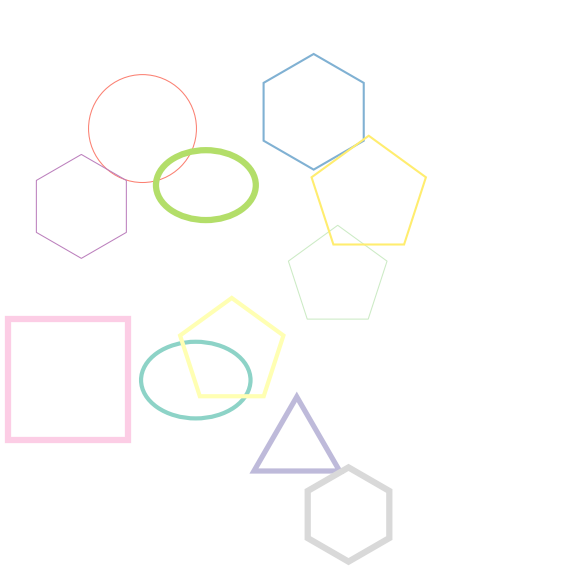[{"shape": "oval", "thickness": 2, "radius": 0.47, "center": [0.339, 0.341]}, {"shape": "pentagon", "thickness": 2, "radius": 0.47, "center": [0.401, 0.389]}, {"shape": "triangle", "thickness": 2.5, "radius": 0.43, "center": [0.514, 0.226]}, {"shape": "circle", "thickness": 0.5, "radius": 0.47, "center": [0.247, 0.777]}, {"shape": "hexagon", "thickness": 1, "radius": 0.5, "center": [0.543, 0.806]}, {"shape": "oval", "thickness": 3, "radius": 0.43, "center": [0.357, 0.679]}, {"shape": "square", "thickness": 3, "radius": 0.52, "center": [0.117, 0.342]}, {"shape": "hexagon", "thickness": 3, "radius": 0.41, "center": [0.603, 0.108]}, {"shape": "hexagon", "thickness": 0.5, "radius": 0.45, "center": [0.141, 0.642]}, {"shape": "pentagon", "thickness": 0.5, "radius": 0.45, "center": [0.585, 0.519]}, {"shape": "pentagon", "thickness": 1, "radius": 0.52, "center": [0.639, 0.66]}]